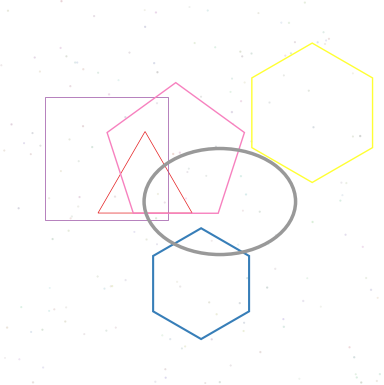[{"shape": "triangle", "thickness": 0.5, "radius": 0.71, "center": [0.377, 0.517]}, {"shape": "hexagon", "thickness": 1.5, "radius": 0.72, "center": [0.522, 0.263]}, {"shape": "square", "thickness": 0.5, "radius": 0.79, "center": [0.277, 0.588]}, {"shape": "hexagon", "thickness": 1, "radius": 0.91, "center": [0.811, 0.707]}, {"shape": "pentagon", "thickness": 1, "radius": 0.94, "center": [0.457, 0.598]}, {"shape": "oval", "thickness": 2.5, "radius": 0.98, "center": [0.571, 0.477]}]